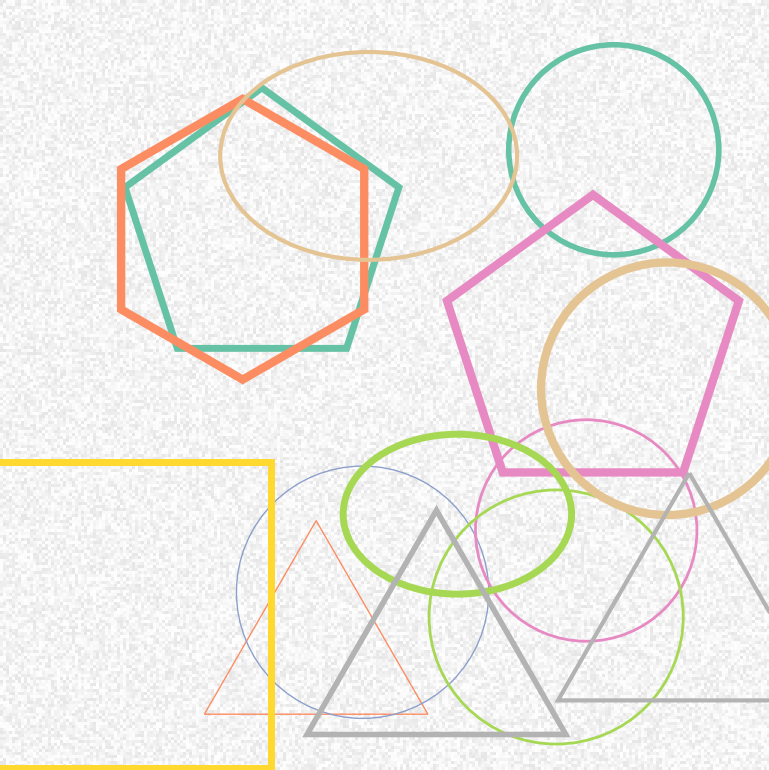[{"shape": "circle", "thickness": 2, "radius": 0.68, "center": [0.797, 0.805]}, {"shape": "pentagon", "thickness": 2.5, "radius": 0.94, "center": [0.34, 0.699]}, {"shape": "hexagon", "thickness": 3, "radius": 0.91, "center": [0.315, 0.689]}, {"shape": "triangle", "thickness": 0.5, "radius": 0.84, "center": [0.411, 0.156]}, {"shape": "circle", "thickness": 0.5, "radius": 0.82, "center": [0.471, 0.231]}, {"shape": "pentagon", "thickness": 3, "radius": 1.0, "center": [0.77, 0.548]}, {"shape": "circle", "thickness": 1, "radius": 0.72, "center": [0.761, 0.311]}, {"shape": "circle", "thickness": 1, "radius": 0.83, "center": [0.722, 0.199]}, {"shape": "oval", "thickness": 2.5, "radius": 0.74, "center": [0.594, 0.332]}, {"shape": "square", "thickness": 2.5, "radius": 0.99, "center": [0.153, 0.201]}, {"shape": "circle", "thickness": 3, "radius": 0.82, "center": [0.867, 0.495]}, {"shape": "oval", "thickness": 1.5, "radius": 0.96, "center": [0.479, 0.797]}, {"shape": "triangle", "thickness": 1.5, "radius": 0.98, "center": [0.895, 0.189]}, {"shape": "triangle", "thickness": 2, "radius": 0.97, "center": [0.567, 0.143]}]